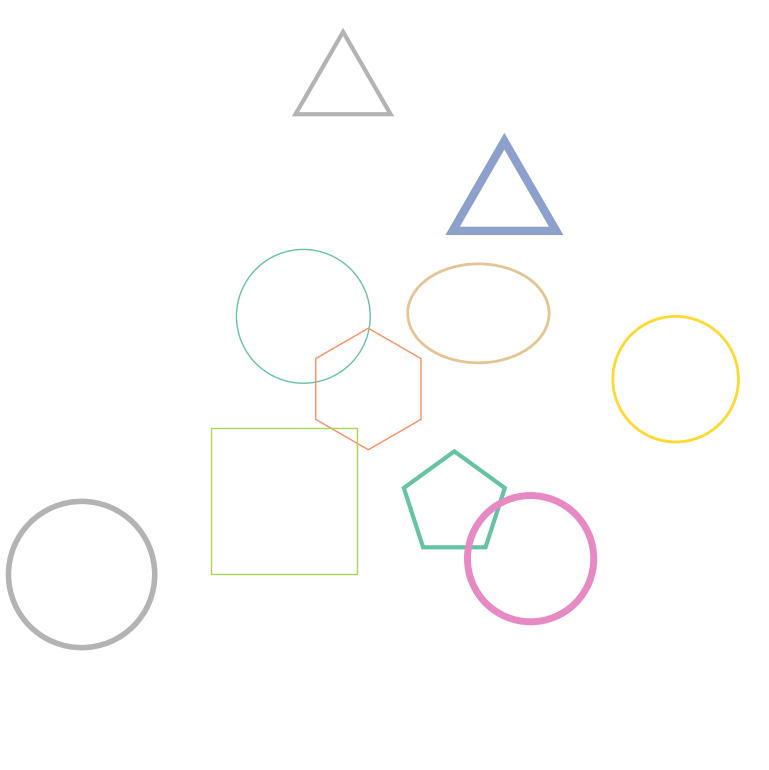[{"shape": "circle", "thickness": 0.5, "radius": 0.43, "center": [0.394, 0.589]}, {"shape": "pentagon", "thickness": 1.5, "radius": 0.34, "center": [0.59, 0.345]}, {"shape": "hexagon", "thickness": 0.5, "radius": 0.39, "center": [0.478, 0.495]}, {"shape": "triangle", "thickness": 3, "radius": 0.39, "center": [0.655, 0.739]}, {"shape": "circle", "thickness": 2.5, "radius": 0.41, "center": [0.689, 0.274]}, {"shape": "square", "thickness": 0.5, "radius": 0.47, "center": [0.369, 0.35]}, {"shape": "circle", "thickness": 1, "radius": 0.41, "center": [0.877, 0.508]}, {"shape": "oval", "thickness": 1, "radius": 0.46, "center": [0.621, 0.593]}, {"shape": "triangle", "thickness": 1.5, "radius": 0.36, "center": [0.446, 0.887]}, {"shape": "circle", "thickness": 2, "radius": 0.47, "center": [0.106, 0.254]}]